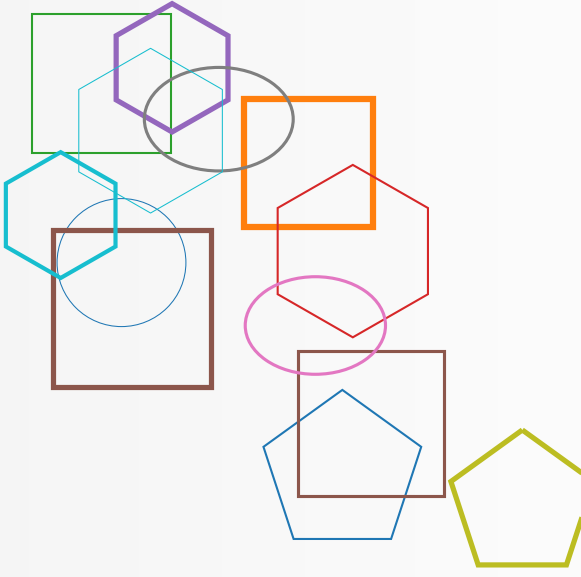[{"shape": "circle", "thickness": 0.5, "radius": 0.55, "center": [0.209, 0.544]}, {"shape": "pentagon", "thickness": 1, "radius": 0.71, "center": [0.589, 0.181]}, {"shape": "square", "thickness": 3, "radius": 0.55, "center": [0.53, 0.717]}, {"shape": "square", "thickness": 1, "radius": 0.6, "center": [0.174, 0.855]}, {"shape": "hexagon", "thickness": 1, "radius": 0.75, "center": [0.607, 0.564]}, {"shape": "hexagon", "thickness": 2.5, "radius": 0.56, "center": [0.296, 0.882]}, {"shape": "square", "thickness": 1.5, "radius": 0.63, "center": [0.638, 0.266]}, {"shape": "square", "thickness": 2.5, "radius": 0.68, "center": [0.227, 0.465]}, {"shape": "oval", "thickness": 1.5, "radius": 0.6, "center": [0.543, 0.435]}, {"shape": "oval", "thickness": 1.5, "radius": 0.64, "center": [0.376, 0.793]}, {"shape": "pentagon", "thickness": 2.5, "radius": 0.65, "center": [0.899, 0.125]}, {"shape": "hexagon", "thickness": 0.5, "radius": 0.71, "center": [0.259, 0.773]}, {"shape": "hexagon", "thickness": 2, "radius": 0.54, "center": [0.104, 0.627]}]